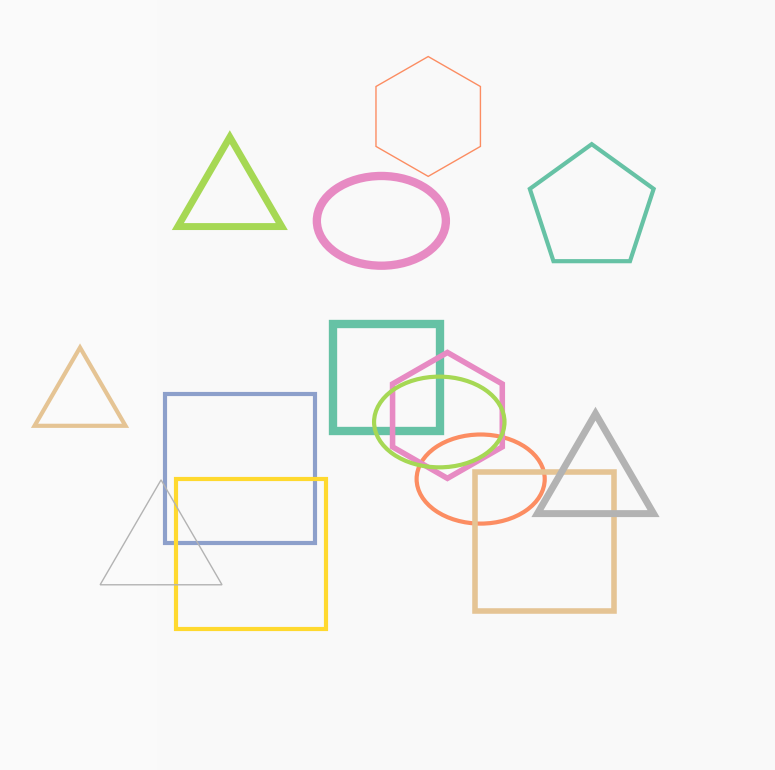[{"shape": "square", "thickness": 3, "radius": 0.35, "center": [0.499, 0.51]}, {"shape": "pentagon", "thickness": 1.5, "radius": 0.42, "center": [0.764, 0.729]}, {"shape": "hexagon", "thickness": 0.5, "radius": 0.39, "center": [0.553, 0.849]}, {"shape": "oval", "thickness": 1.5, "radius": 0.41, "center": [0.62, 0.378]}, {"shape": "square", "thickness": 1.5, "radius": 0.48, "center": [0.309, 0.391]}, {"shape": "oval", "thickness": 3, "radius": 0.42, "center": [0.492, 0.713]}, {"shape": "hexagon", "thickness": 2, "radius": 0.41, "center": [0.577, 0.461]}, {"shape": "triangle", "thickness": 2.5, "radius": 0.39, "center": [0.297, 0.744]}, {"shape": "oval", "thickness": 1.5, "radius": 0.42, "center": [0.567, 0.452]}, {"shape": "square", "thickness": 1.5, "radius": 0.48, "center": [0.324, 0.28]}, {"shape": "square", "thickness": 2, "radius": 0.45, "center": [0.702, 0.297]}, {"shape": "triangle", "thickness": 1.5, "radius": 0.34, "center": [0.103, 0.481]}, {"shape": "triangle", "thickness": 0.5, "radius": 0.45, "center": [0.208, 0.286]}, {"shape": "triangle", "thickness": 2.5, "radius": 0.43, "center": [0.768, 0.376]}]